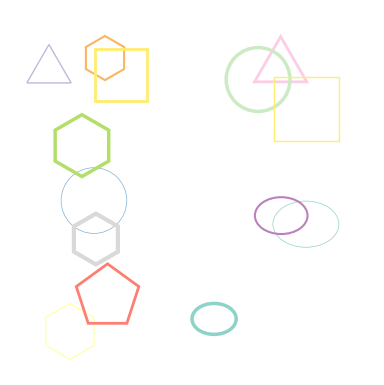[{"shape": "oval", "thickness": 2.5, "radius": 0.29, "center": [0.556, 0.172]}, {"shape": "oval", "thickness": 0.5, "radius": 0.43, "center": [0.795, 0.418]}, {"shape": "hexagon", "thickness": 1, "radius": 0.36, "center": [0.181, 0.139]}, {"shape": "triangle", "thickness": 1, "radius": 0.33, "center": [0.127, 0.818]}, {"shape": "pentagon", "thickness": 2, "radius": 0.43, "center": [0.279, 0.229]}, {"shape": "circle", "thickness": 0.5, "radius": 0.43, "center": [0.244, 0.479]}, {"shape": "hexagon", "thickness": 1.5, "radius": 0.29, "center": [0.273, 0.849]}, {"shape": "hexagon", "thickness": 2.5, "radius": 0.4, "center": [0.213, 0.622]}, {"shape": "triangle", "thickness": 2, "radius": 0.39, "center": [0.729, 0.827]}, {"shape": "hexagon", "thickness": 3, "radius": 0.33, "center": [0.249, 0.379]}, {"shape": "oval", "thickness": 1.5, "radius": 0.34, "center": [0.73, 0.44]}, {"shape": "circle", "thickness": 2.5, "radius": 0.41, "center": [0.67, 0.793]}, {"shape": "square", "thickness": 1, "radius": 0.42, "center": [0.796, 0.717]}, {"shape": "square", "thickness": 2, "radius": 0.33, "center": [0.314, 0.805]}]